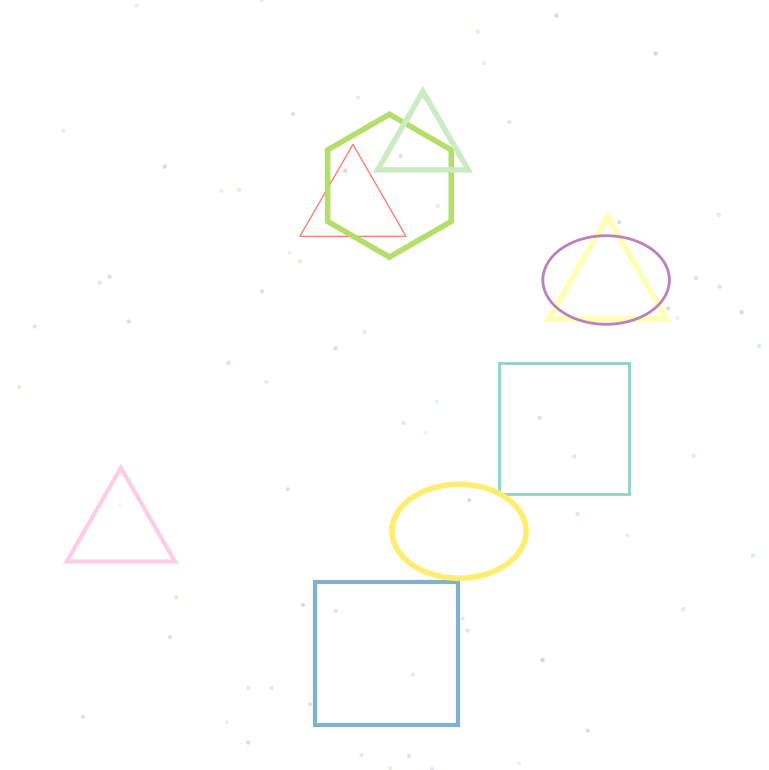[{"shape": "square", "thickness": 1, "radius": 0.42, "center": [0.733, 0.443]}, {"shape": "triangle", "thickness": 2, "radius": 0.44, "center": [0.789, 0.63]}, {"shape": "triangle", "thickness": 0.5, "radius": 0.4, "center": [0.458, 0.733]}, {"shape": "square", "thickness": 1.5, "radius": 0.46, "center": [0.502, 0.151]}, {"shape": "hexagon", "thickness": 2, "radius": 0.46, "center": [0.506, 0.759]}, {"shape": "triangle", "thickness": 1.5, "radius": 0.41, "center": [0.157, 0.311]}, {"shape": "oval", "thickness": 1, "radius": 0.41, "center": [0.787, 0.636]}, {"shape": "triangle", "thickness": 2, "radius": 0.34, "center": [0.549, 0.813]}, {"shape": "oval", "thickness": 2, "radius": 0.44, "center": [0.596, 0.31]}]